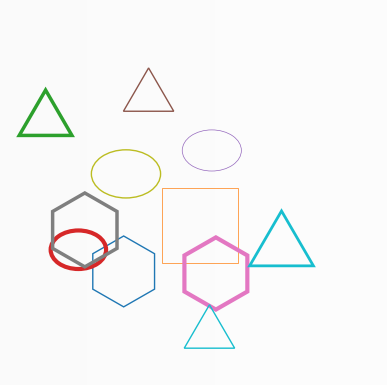[{"shape": "hexagon", "thickness": 1, "radius": 0.46, "center": [0.319, 0.295]}, {"shape": "square", "thickness": 0.5, "radius": 0.48, "center": [0.516, 0.414]}, {"shape": "triangle", "thickness": 2.5, "radius": 0.39, "center": [0.118, 0.688]}, {"shape": "oval", "thickness": 3, "radius": 0.36, "center": [0.202, 0.351]}, {"shape": "oval", "thickness": 0.5, "radius": 0.38, "center": [0.547, 0.609]}, {"shape": "triangle", "thickness": 1, "radius": 0.37, "center": [0.383, 0.749]}, {"shape": "hexagon", "thickness": 3, "radius": 0.47, "center": [0.557, 0.29]}, {"shape": "hexagon", "thickness": 2.5, "radius": 0.48, "center": [0.219, 0.403]}, {"shape": "oval", "thickness": 1, "radius": 0.45, "center": [0.325, 0.548]}, {"shape": "triangle", "thickness": 2, "radius": 0.48, "center": [0.727, 0.357]}, {"shape": "triangle", "thickness": 1, "radius": 0.38, "center": [0.541, 0.133]}]